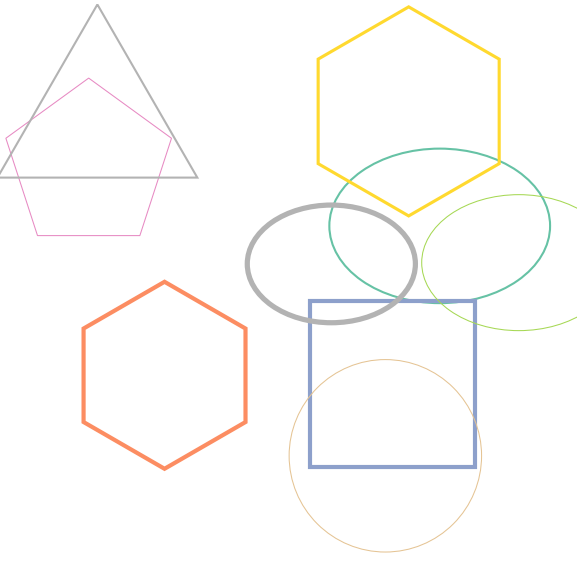[{"shape": "oval", "thickness": 1, "radius": 0.96, "center": [0.761, 0.608]}, {"shape": "hexagon", "thickness": 2, "radius": 0.81, "center": [0.285, 0.349]}, {"shape": "square", "thickness": 2, "radius": 0.72, "center": [0.68, 0.334]}, {"shape": "pentagon", "thickness": 0.5, "radius": 0.75, "center": [0.154, 0.713]}, {"shape": "oval", "thickness": 0.5, "radius": 0.84, "center": [0.898, 0.544]}, {"shape": "hexagon", "thickness": 1.5, "radius": 0.9, "center": [0.708, 0.806]}, {"shape": "circle", "thickness": 0.5, "radius": 0.83, "center": [0.667, 0.21]}, {"shape": "oval", "thickness": 2.5, "radius": 0.73, "center": [0.574, 0.542]}, {"shape": "triangle", "thickness": 1, "radius": 1.0, "center": [0.169, 0.792]}]